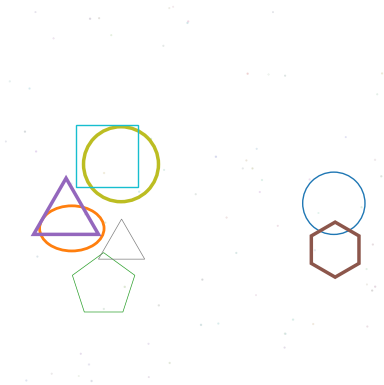[{"shape": "circle", "thickness": 1, "radius": 0.4, "center": [0.867, 0.472]}, {"shape": "oval", "thickness": 2, "radius": 0.42, "center": [0.187, 0.407]}, {"shape": "pentagon", "thickness": 0.5, "radius": 0.43, "center": [0.269, 0.259]}, {"shape": "triangle", "thickness": 2.5, "radius": 0.49, "center": [0.172, 0.44]}, {"shape": "hexagon", "thickness": 2.5, "radius": 0.36, "center": [0.871, 0.352]}, {"shape": "triangle", "thickness": 0.5, "radius": 0.35, "center": [0.316, 0.362]}, {"shape": "circle", "thickness": 2.5, "radius": 0.49, "center": [0.314, 0.573]}, {"shape": "square", "thickness": 1, "radius": 0.4, "center": [0.278, 0.595]}]